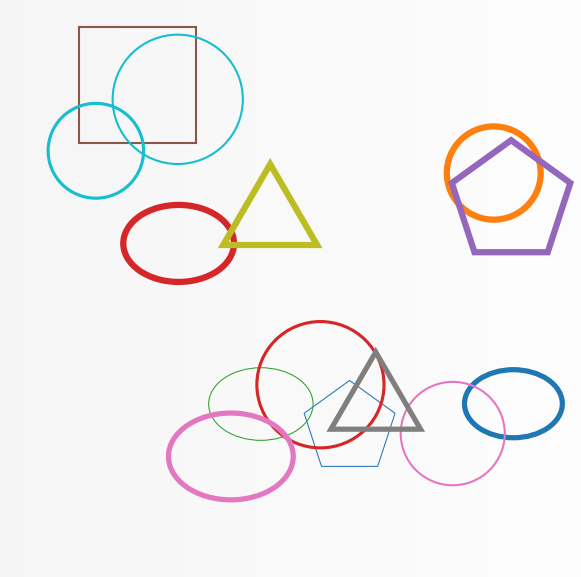[{"shape": "pentagon", "thickness": 0.5, "radius": 0.41, "center": [0.601, 0.258]}, {"shape": "oval", "thickness": 2.5, "radius": 0.42, "center": [0.883, 0.3]}, {"shape": "circle", "thickness": 3, "radius": 0.4, "center": [0.849, 0.7]}, {"shape": "oval", "thickness": 0.5, "radius": 0.45, "center": [0.449, 0.3]}, {"shape": "circle", "thickness": 1.5, "radius": 0.55, "center": [0.551, 0.333]}, {"shape": "oval", "thickness": 3, "radius": 0.48, "center": [0.307, 0.578]}, {"shape": "pentagon", "thickness": 3, "radius": 0.54, "center": [0.879, 0.649]}, {"shape": "square", "thickness": 1, "radius": 0.5, "center": [0.236, 0.852]}, {"shape": "circle", "thickness": 1, "radius": 0.45, "center": [0.779, 0.248]}, {"shape": "oval", "thickness": 2.5, "radius": 0.54, "center": [0.397, 0.209]}, {"shape": "triangle", "thickness": 2.5, "radius": 0.45, "center": [0.646, 0.3]}, {"shape": "triangle", "thickness": 3, "radius": 0.47, "center": [0.465, 0.622]}, {"shape": "circle", "thickness": 1.5, "radius": 0.41, "center": [0.165, 0.738]}, {"shape": "circle", "thickness": 1, "radius": 0.56, "center": [0.306, 0.827]}]